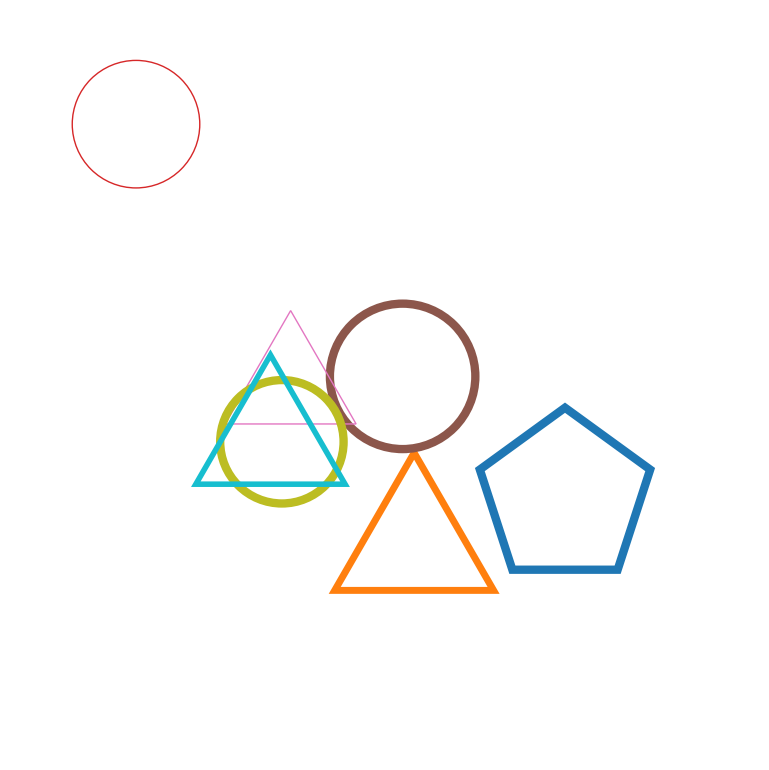[{"shape": "pentagon", "thickness": 3, "radius": 0.58, "center": [0.734, 0.354]}, {"shape": "triangle", "thickness": 2.5, "radius": 0.6, "center": [0.538, 0.293]}, {"shape": "circle", "thickness": 0.5, "radius": 0.41, "center": [0.177, 0.839]}, {"shape": "circle", "thickness": 3, "radius": 0.47, "center": [0.523, 0.511]}, {"shape": "triangle", "thickness": 0.5, "radius": 0.49, "center": [0.377, 0.498]}, {"shape": "circle", "thickness": 3, "radius": 0.4, "center": [0.366, 0.426]}, {"shape": "triangle", "thickness": 2, "radius": 0.56, "center": [0.351, 0.427]}]